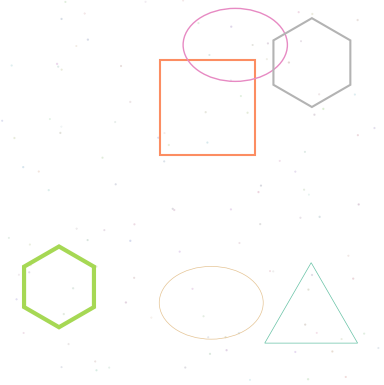[{"shape": "triangle", "thickness": 0.5, "radius": 0.7, "center": [0.808, 0.178]}, {"shape": "square", "thickness": 1.5, "radius": 0.61, "center": [0.539, 0.721]}, {"shape": "oval", "thickness": 1, "radius": 0.68, "center": [0.611, 0.883]}, {"shape": "hexagon", "thickness": 3, "radius": 0.52, "center": [0.153, 0.255]}, {"shape": "oval", "thickness": 0.5, "radius": 0.68, "center": [0.549, 0.214]}, {"shape": "hexagon", "thickness": 1.5, "radius": 0.58, "center": [0.81, 0.837]}]